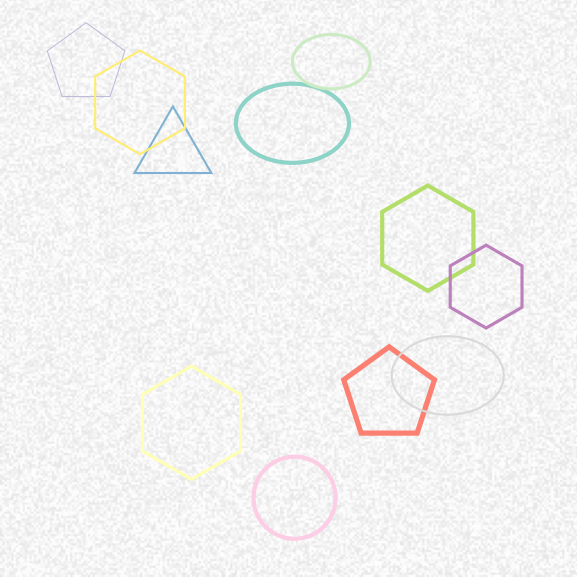[{"shape": "oval", "thickness": 2, "radius": 0.49, "center": [0.506, 0.786]}, {"shape": "hexagon", "thickness": 1.5, "radius": 0.49, "center": [0.332, 0.267]}, {"shape": "pentagon", "thickness": 0.5, "radius": 0.35, "center": [0.149, 0.889]}, {"shape": "pentagon", "thickness": 2.5, "radius": 0.41, "center": [0.674, 0.316]}, {"shape": "triangle", "thickness": 1, "radius": 0.38, "center": [0.299, 0.738]}, {"shape": "hexagon", "thickness": 2, "radius": 0.46, "center": [0.741, 0.587]}, {"shape": "circle", "thickness": 2, "radius": 0.36, "center": [0.51, 0.137]}, {"shape": "oval", "thickness": 1, "radius": 0.49, "center": [0.775, 0.349]}, {"shape": "hexagon", "thickness": 1.5, "radius": 0.36, "center": [0.842, 0.503]}, {"shape": "oval", "thickness": 1.5, "radius": 0.34, "center": [0.574, 0.892]}, {"shape": "hexagon", "thickness": 1, "radius": 0.45, "center": [0.242, 0.822]}]